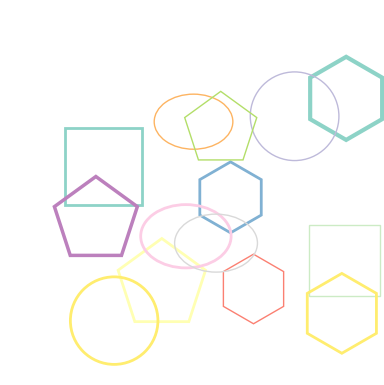[{"shape": "square", "thickness": 2, "radius": 0.5, "center": [0.269, 0.568]}, {"shape": "hexagon", "thickness": 3, "radius": 0.54, "center": [0.899, 0.745]}, {"shape": "pentagon", "thickness": 2, "radius": 0.6, "center": [0.42, 0.261]}, {"shape": "circle", "thickness": 1, "radius": 0.58, "center": [0.765, 0.698]}, {"shape": "hexagon", "thickness": 1, "radius": 0.45, "center": [0.658, 0.249]}, {"shape": "hexagon", "thickness": 2, "radius": 0.46, "center": [0.599, 0.487]}, {"shape": "oval", "thickness": 1, "radius": 0.51, "center": [0.503, 0.684]}, {"shape": "pentagon", "thickness": 1, "radius": 0.49, "center": [0.573, 0.664]}, {"shape": "oval", "thickness": 2, "radius": 0.59, "center": [0.483, 0.386]}, {"shape": "oval", "thickness": 1, "radius": 0.54, "center": [0.561, 0.369]}, {"shape": "pentagon", "thickness": 2.5, "radius": 0.57, "center": [0.249, 0.428]}, {"shape": "square", "thickness": 1, "radius": 0.46, "center": [0.894, 0.323]}, {"shape": "hexagon", "thickness": 2, "radius": 0.52, "center": [0.888, 0.186]}, {"shape": "circle", "thickness": 2, "radius": 0.57, "center": [0.296, 0.167]}]